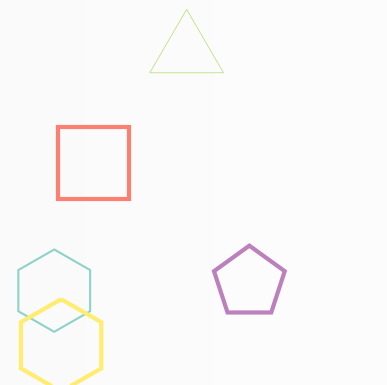[{"shape": "hexagon", "thickness": 1.5, "radius": 0.53, "center": [0.14, 0.245]}, {"shape": "square", "thickness": 3, "radius": 0.46, "center": [0.241, 0.576]}, {"shape": "triangle", "thickness": 0.5, "radius": 0.55, "center": [0.482, 0.866]}, {"shape": "pentagon", "thickness": 3, "radius": 0.48, "center": [0.644, 0.266]}, {"shape": "hexagon", "thickness": 3, "radius": 0.6, "center": [0.158, 0.103]}]